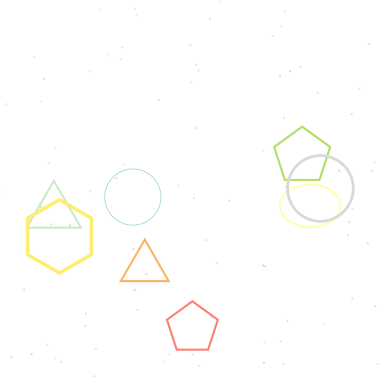[{"shape": "circle", "thickness": 0.5, "radius": 0.36, "center": [0.345, 0.488]}, {"shape": "oval", "thickness": 1.5, "radius": 0.39, "center": [0.806, 0.465]}, {"shape": "pentagon", "thickness": 1.5, "radius": 0.35, "center": [0.5, 0.148]}, {"shape": "triangle", "thickness": 1.5, "radius": 0.36, "center": [0.376, 0.306]}, {"shape": "pentagon", "thickness": 1.5, "radius": 0.38, "center": [0.785, 0.595]}, {"shape": "circle", "thickness": 2, "radius": 0.43, "center": [0.832, 0.511]}, {"shape": "triangle", "thickness": 1.5, "radius": 0.41, "center": [0.14, 0.449]}, {"shape": "hexagon", "thickness": 2.5, "radius": 0.48, "center": [0.155, 0.386]}]